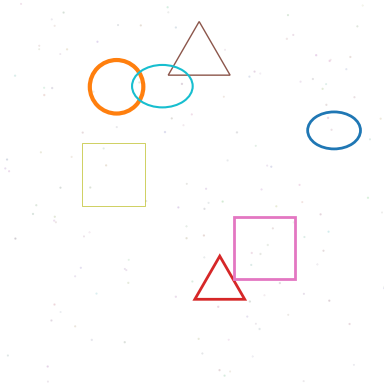[{"shape": "oval", "thickness": 2, "radius": 0.34, "center": [0.868, 0.661]}, {"shape": "circle", "thickness": 3, "radius": 0.35, "center": [0.303, 0.775]}, {"shape": "triangle", "thickness": 2, "radius": 0.37, "center": [0.571, 0.26]}, {"shape": "triangle", "thickness": 1, "radius": 0.46, "center": [0.517, 0.851]}, {"shape": "square", "thickness": 2, "radius": 0.4, "center": [0.687, 0.356]}, {"shape": "square", "thickness": 0.5, "radius": 0.41, "center": [0.295, 0.547]}, {"shape": "oval", "thickness": 1.5, "radius": 0.39, "center": [0.422, 0.776]}]